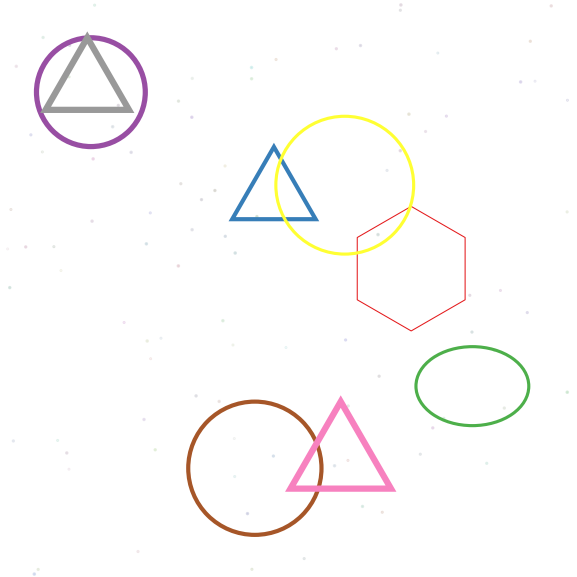[{"shape": "hexagon", "thickness": 0.5, "radius": 0.54, "center": [0.712, 0.534]}, {"shape": "triangle", "thickness": 2, "radius": 0.42, "center": [0.474, 0.661]}, {"shape": "oval", "thickness": 1.5, "radius": 0.49, "center": [0.818, 0.33]}, {"shape": "circle", "thickness": 2.5, "radius": 0.47, "center": [0.157, 0.84]}, {"shape": "circle", "thickness": 1.5, "radius": 0.6, "center": [0.597, 0.678]}, {"shape": "circle", "thickness": 2, "radius": 0.58, "center": [0.441, 0.188]}, {"shape": "triangle", "thickness": 3, "radius": 0.5, "center": [0.59, 0.203]}, {"shape": "triangle", "thickness": 3, "radius": 0.42, "center": [0.151, 0.851]}]